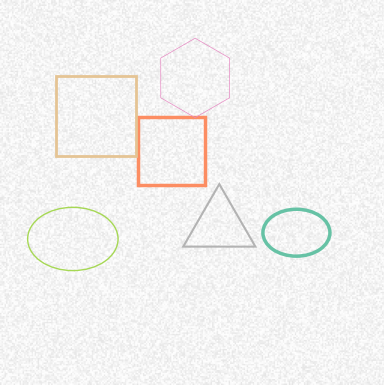[{"shape": "oval", "thickness": 2.5, "radius": 0.44, "center": [0.77, 0.396]}, {"shape": "square", "thickness": 2.5, "radius": 0.44, "center": [0.445, 0.607]}, {"shape": "hexagon", "thickness": 0.5, "radius": 0.52, "center": [0.507, 0.798]}, {"shape": "oval", "thickness": 1, "radius": 0.59, "center": [0.189, 0.379]}, {"shape": "square", "thickness": 2, "radius": 0.52, "center": [0.25, 0.698]}, {"shape": "triangle", "thickness": 1.5, "radius": 0.54, "center": [0.57, 0.414]}]